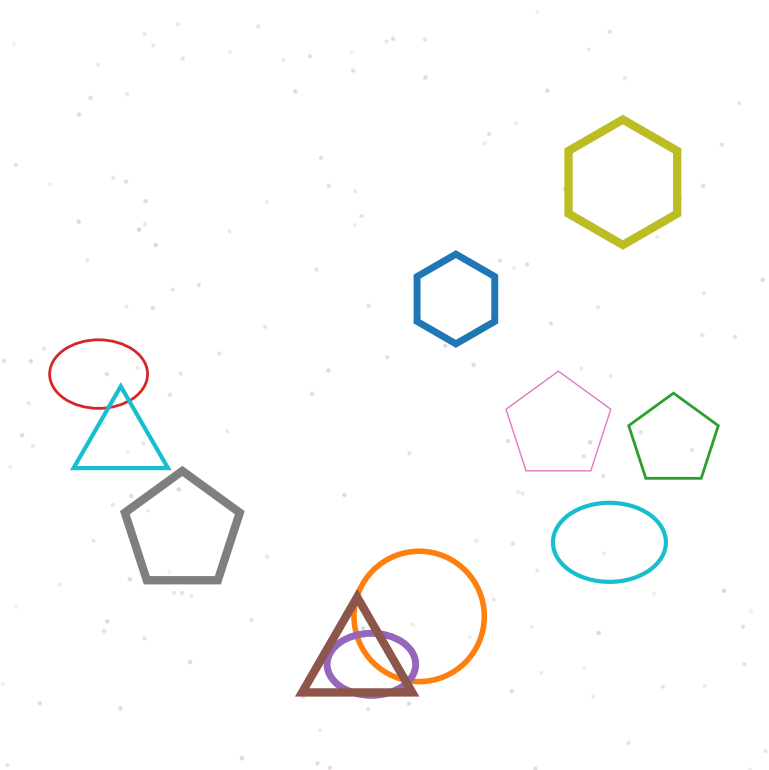[{"shape": "hexagon", "thickness": 2.5, "radius": 0.29, "center": [0.592, 0.612]}, {"shape": "circle", "thickness": 2, "radius": 0.42, "center": [0.544, 0.199]}, {"shape": "pentagon", "thickness": 1, "radius": 0.31, "center": [0.875, 0.428]}, {"shape": "oval", "thickness": 1, "radius": 0.32, "center": [0.128, 0.514]}, {"shape": "oval", "thickness": 2.5, "radius": 0.29, "center": [0.482, 0.137]}, {"shape": "triangle", "thickness": 3, "radius": 0.41, "center": [0.464, 0.142]}, {"shape": "pentagon", "thickness": 0.5, "radius": 0.36, "center": [0.725, 0.446]}, {"shape": "pentagon", "thickness": 3, "radius": 0.39, "center": [0.237, 0.31]}, {"shape": "hexagon", "thickness": 3, "radius": 0.41, "center": [0.809, 0.763]}, {"shape": "triangle", "thickness": 1.5, "radius": 0.35, "center": [0.157, 0.427]}, {"shape": "oval", "thickness": 1.5, "radius": 0.37, "center": [0.791, 0.296]}]